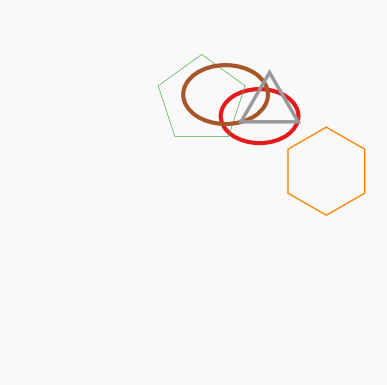[{"shape": "oval", "thickness": 3, "radius": 0.5, "center": [0.67, 0.698]}, {"shape": "pentagon", "thickness": 0.5, "radius": 0.59, "center": [0.52, 0.741]}, {"shape": "hexagon", "thickness": 1, "radius": 0.57, "center": [0.842, 0.555]}, {"shape": "oval", "thickness": 3, "radius": 0.55, "center": [0.582, 0.754]}, {"shape": "triangle", "thickness": 2.5, "radius": 0.43, "center": [0.696, 0.726]}]